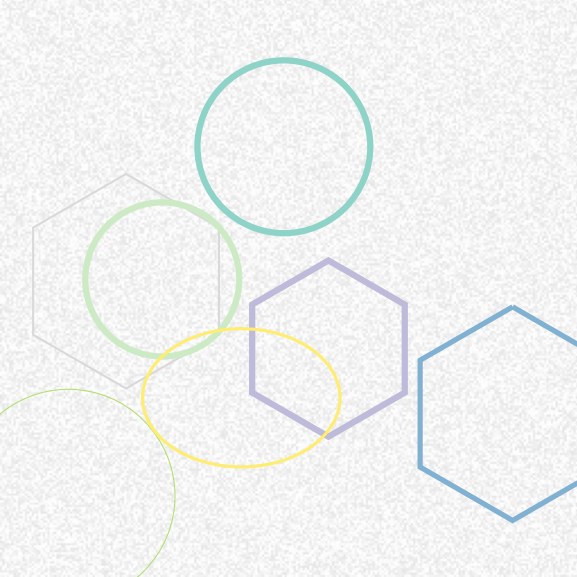[{"shape": "circle", "thickness": 3, "radius": 0.75, "center": [0.492, 0.745]}, {"shape": "hexagon", "thickness": 3, "radius": 0.76, "center": [0.569, 0.396]}, {"shape": "hexagon", "thickness": 2.5, "radius": 0.92, "center": [0.888, 0.283]}, {"shape": "circle", "thickness": 0.5, "radius": 0.92, "center": [0.118, 0.14]}, {"shape": "hexagon", "thickness": 1, "radius": 0.93, "center": [0.218, 0.512]}, {"shape": "circle", "thickness": 3, "radius": 0.67, "center": [0.281, 0.515]}, {"shape": "oval", "thickness": 1.5, "radius": 0.85, "center": [0.418, 0.31]}]